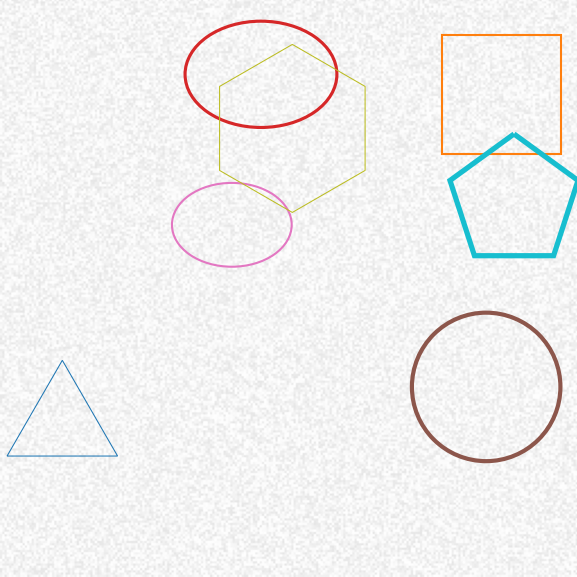[{"shape": "triangle", "thickness": 0.5, "radius": 0.55, "center": [0.108, 0.265]}, {"shape": "square", "thickness": 1, "radius": 0.52, "center": [0.869, 0.836]}, {"shape": "oval", "thickness": 1.5, "radius": 0.66, "center": [0.452, 0.87]}, {"shape": "circle", "thickness": 2, "radius": 0.64, "center": [0.842, 0.329]}, {"shape": "oval", "thickness": 1, "radius": 0.52, "center": [0.401, 0.61]}, {"shape": "hexagon", "thickness": 0.5, "radius": 0.73, "center": [0.506, 0.777]}, {"shape": "pentagon", "thickness": 2.5, "radius": 0.58, "center": [0.89, 0.651]}]